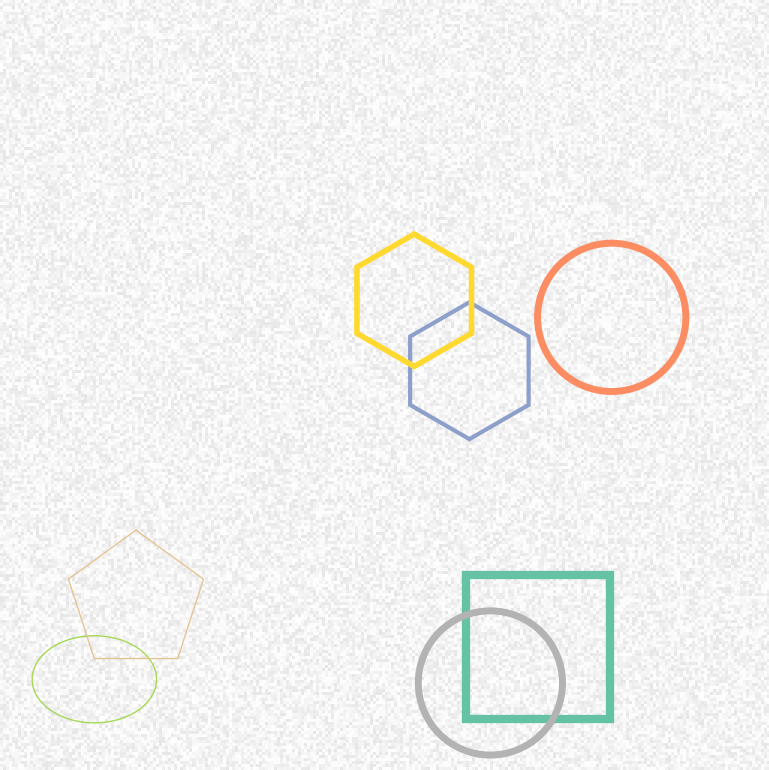[{"shape": "square", "thickness": 3, "radius": 0.47, "center": [0.699, 0.159]}, {"shape": "circle", "thickness": 2.5, "radius": 0.48, "center": [0.794, 0.588]}, {"shape": "hexagon", "thickness": 1.5, "radius": 0.44, "center": [0.61, 0.519]}, {"shape": "oval", "thickness": 0.5, "radius": 0.4, "center": [0.123, 0.118]}, {"shape": "hexagon", "thickness": 2, "radius": 0.43, "center": [0.538, 0.61]}, {"shape": "pentagon", "thickness": 0.5, "radius": 0.46, "center": [0.177, 0.219]}, {"shape": "circle", "thickness": 2.5, "radius": 0.47, "center": [0.637, 0.113]}]